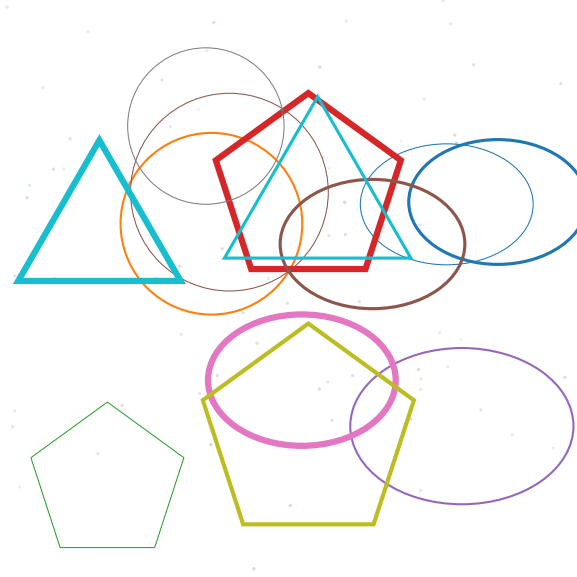[{"shape": "oval", "thickness": 1.5, "radius": 0.77, "center": [0.862, 0.649]}, {"shape": "oval", "thickness": 0.5, "radius": 0.75, "center": [0.774, 0.645]}, {"shape": "circle", "thickness": 1, "radius": 0.79, "center": [0.366, 0.612]}, {"shape": "pentagon", "thickness": 0.5, "radius": 0.7, "center": [0.186, 0.164]}, {"shape": "pentagon", "thickness": 3, "radius": 0.84, "center": [0.534, 0.67]}, {"shape": "oval", "thickness": 1, "radius": 0.97, "center": [0.8, 0.261]}, {"shape": "circle", "thickness": 0.5, "radius": 0.86, "center": [0.397, 0.666]}, {"shape": "oval", "thickness": 1.5, "radius": 0.8, "center": [0.645, 0.577]}, {"shape": "oval", "thickness": 3, "radius": 0.81, "center": [0.523, 0.341]}, {"shape": "circle", "thickness": 0.5, "radius": 0.68, "center": [0.356, 0.781]}, {"shape": "pentagon", "thickness": 2, "radius": 0.96, "center": [0.534, 0.247]}, {"shape": "triangle", "thickness": 3, "radius": 0.81, "center": [0.172, 0.594]}, {"shape": "triangle", "thickness": 1.5, "radius": 0.93, "center": [0.55, 0.645]}]